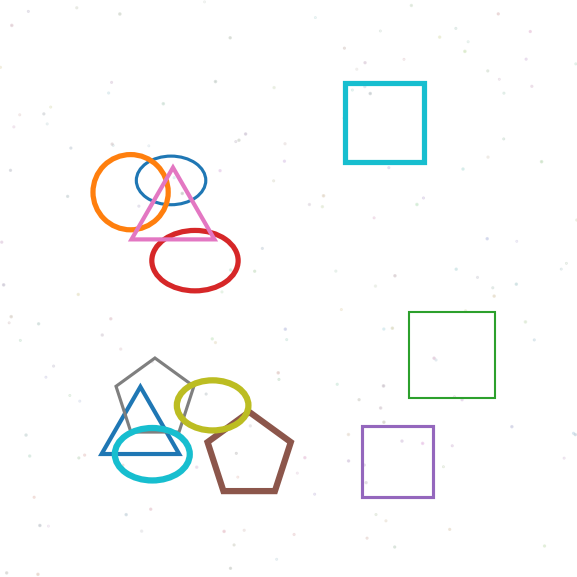[{"shape": "triangle", "thickness": 2, "radius": 0.39, "center": [0.243, 0.252]}, {"shape": "oval", "thickness": 1.5, "radius": 0.3, "center": [0.296, 0.687]}, {"shape": "circle", "thickness": 2.5, "radius": 0.33, "center": [0.226, 0.666]}, {"shape": "square", "thickness": 1, "radius": 0.37, "center": [0.783, 0.385]}, {"shape": "oval", "thickness": 2.5, "radius": 0.37, "center": [0.338, 0.548]}, {"shape": "square", "thickness": 1.5, "radius": 0.31, "center": [0.688, 0.2]}, {"shape": "pentagon", "thickness": 3, "radius": 0.38, "center": [0.431, 0.21]}, {"shape": "triangle", "thickness": 2, "radius": 0.41, "center": [0.3, 0.626]}, {"shape": "pentagon", "thickness": 1.5, "radius": 0.35, "center": [0.268, 0.308]}, {"shape": "oval", "thickness": 3, "radius": 0.31, "center": [0.368, 0.297]}, {"shape": "oval", "thickness": 3, "radius": 0.32, "center": [0.264, 0.213]}, {"shape": "square", "thickness": 2.5, "radius": 0.34, "center": [0.666, 0.787]}]